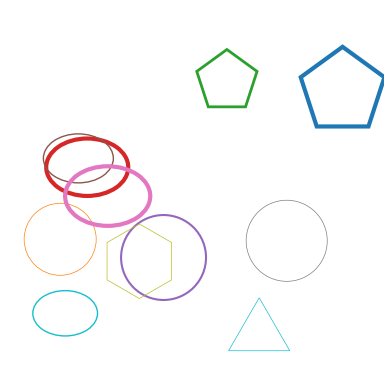[{"shape": "pentagon", "thickness": 3, "radius": 0.57, "center": [0.89, 0.764]}, {"shape": "circle", "thickness": 0.5, "radius": 0.47, "center": [0.156, 0.378]}, {"shape": "pentagon", "thickness": 2, "radius": 0.41, "center": [0.589, 0.789]}, {"shape": "oval", "thickness": 3, "radius": 0.53, "center": [0.227, 0.566]}, {"shape": "circle", "thickness": 1.5, "radius": 0.55, "center": [0.425, 0.331]}, {"shape": "oval", "thickness": 1, "radius": 0.45, "center": [0.204, 0.589]}, {"shape": "oval", "thickness": 3, "radius": 0.55, "center": [0.28, 0.491]}, {"shape": "circle", "thickness": 0.5, "radius": 0.53, "center": [0.745, 0.375]}, {"shape": "hexagon", "thickness": 0.5, "radius": 0.48, "center": [0.362, 0.322]}, {"shape": "triangle", "thickness": 0.5, "radius": 0.46, "center": [0.673, 0.135]}, {"shape": "oval", "thickness": 1, "radius": 0.42, "center": [0.169, 0.186]}]